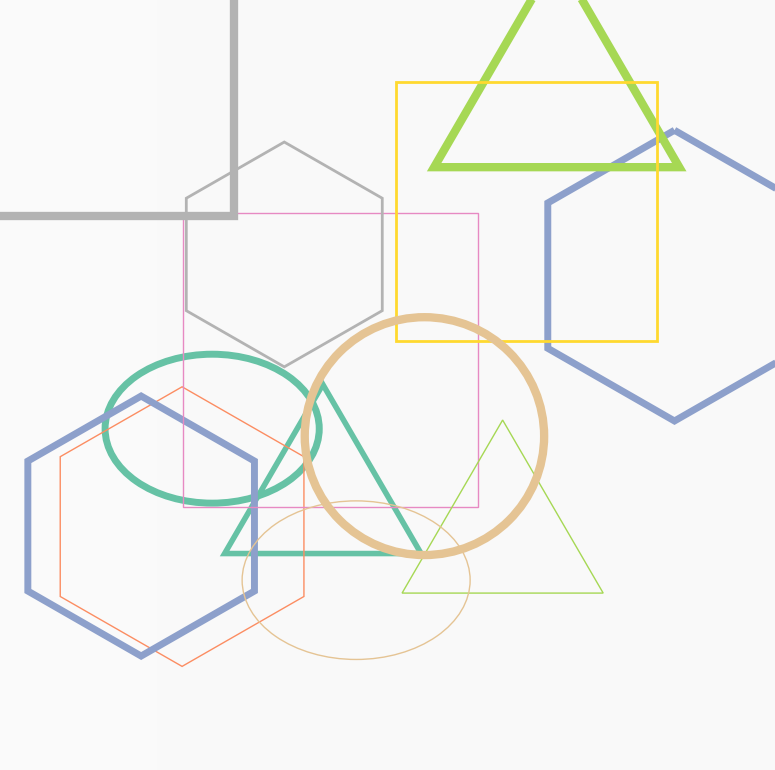[{"shape": "oval", "thickness": 2.5, "radius": 0.69, "center": [0.274, 0.443]}, {"shape": "triangle", "thickness": 2, "radius": 0.73, "center": [0.417, 0.354]}, {"shape": "hexagon", "thickness": 0.5, "radius": 0.91, "center": [0.235, 0.316]}, {"shape": "hexagon", "thickness": 2.5, "radius": 0.94, "center": [0.87, 0.642]}, {"shape": "hexagon", "thickness": 2.5, "radius": 0.84, "center": [0.182, 0.317]}, {"shape": "square", "thickness": 0.5, "radius": 0.95, "center": [0.427, 0.533]}, {"shape": "triangle", "thickness": 3, "radius": 0.91, "center": [0.718, 0.874]}, {"shape": "triangle", "thickness": 0.5, "radius": 0.75, "center": [0.649, 0.305]}, {"shape": "square", "thickness": 1, "radius": 0.84, "center": [0.679, 0.725]}, {"shape": "circle", "thickness": 3, "radius": 0.77, "center": [0.548, 0.434]}, {"shape": "oval", "thickness": 0.5, "radius": 0.74, "center": [0.46, 0.247]}, {"shape": "square", "thickness": 3, "radius": 0.85, "center": [0.131, 0.89]}, {"shape": "hexagon", "thickness": 1, "radius": 0.73, "center": [0.367, 0.67]}]